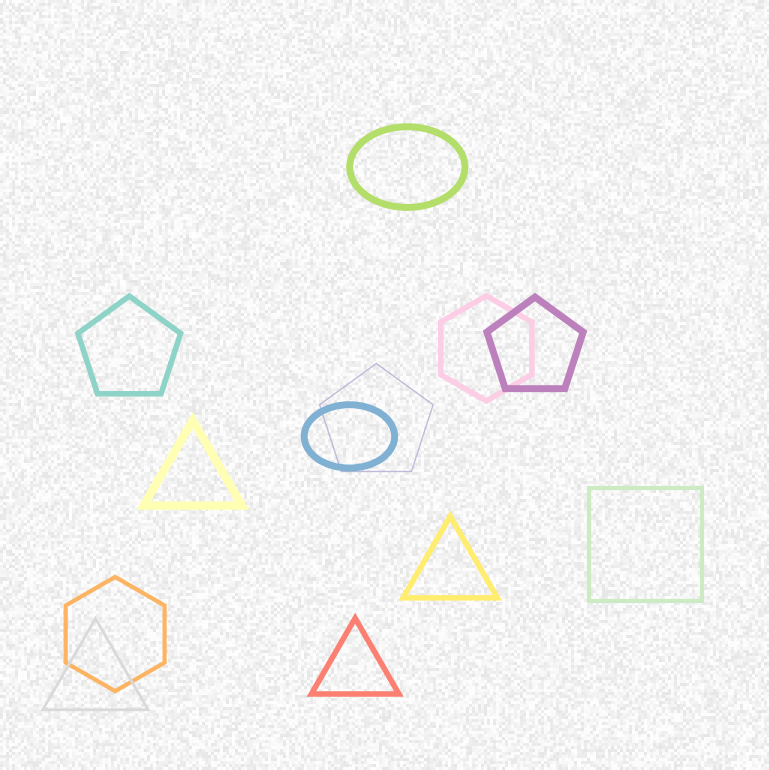[{"shape": "pentagon", "thickness": 2, "radius": 0.35, "center": [0.168, 0.545]}, {"shape": "triangle", "thickness": 3, "radius": 0.37, "center": [0.25, 0.38]}, {"shape": "pentagon", "thickness": 0.5, "radius": 0.39, "center": [0.489, 0.45]}, {"shape": "triangle", "thickness": 2, "radius": 0.33, "center": [0.461, 0.132]}, {"shape": "oval", "thickness": 2.5, "radius": 0.29, "center": [0.454, 0.433]}, {"shape": "hexagon", "thickness": 1.5, "radius": 0.37, "center": [0.15, 0.177]}, {"shape": "oval", "thickness": 2.5, "radius": 0.37, "center": [0.529, 0.783]}, {"shape": "hexagon", "thickness": 2, "radius": 0.34, "center": [0.632, 0.548]}, {"shape": "triangle", "thickness": 1, "radius": 0.4, "center": [0.124, 0.118]}, {"shape": "pentagon", "thickness": 2.5, "radius": 0.33, "center": [0.695, 0.548]}, {"shape": "square", "thickness": 1.5, "radius": 0.37, "center": [0.839, 0.293]}, {"shape": "triangle", "thickness": 2, "radius": 0.35, "center": [0.585, 0.259]}]